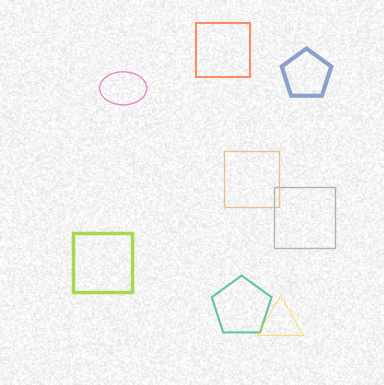[{"shape": "pentagon", "thickness": 1.5, "radius": 0.41, "center": [0.628, 0.203]}, {"shape": "square", "thickness": 1.5, "radius": 0.35, "center": [0.58, 0.87]}, {"shape": "pentagon", "thickness": 3, "radius": 0.34, "center": [0.796, 0.806]}, {"shape": "oval", "thickness": 1, "radius": 0.31, "center": [0.32, 0.771]}, {"shape": "square", "thickness": 2.5, "radius": 0.38, "center": [0.266, 0.318]}, {"shape": "triangle", "thickness": 0.5, "radius": 0.35, "center": [0.729, 0.164]}, {"shape": "square", "thickness": 1, "radius": 0.36, "center": [0.654, 0.535]}, {"shape": "square", "thickness": 1, "radius": 0.4, "center": [0.791, 0.436]}]